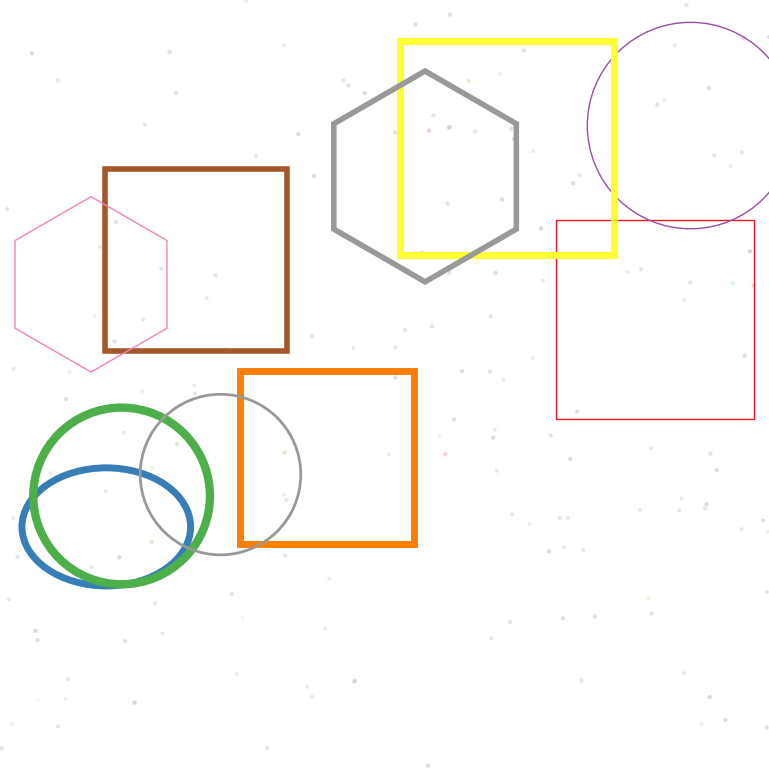[{"shape": "square", "thickness": 0.5, "radius": 0.64, "center": [0.85, 0.585]}, {"shape": "oval", "thickness": 2.5, "radius": 0.55, "center": [0.138, 0.316]}, {"shape": "circle", "thickness": 3, "radius": 0.57, "center": [0.158, 0.356]}, {"shape": "circle", "thickness": 0.5, "radius": 0.67, "center": [0.897, 0.837]}, {"shape": "square", "thickness": 2.5, "radius": 0.56, "center": [0.425, 0.406]}, {"shape": "square", "thickness": 2.5, "radius": 0.7, "center": [0.659, 0.808]}, {"shape": "square", "thickness": 2, "radius": 0.59, "center": [0.254, 0.663]}, {"shape": "hexagon", "thickness": 0.5, "radius": 0.57, "center": [0.118, 0.631]}, {"shape": "hexagon", "thickness": 2, "radius": 0.68, "center": [0.552, 0.771]}, {"shape": "circle", "thickness": 1, "radius": 0.52, "center": [0.286, 0.384]}]